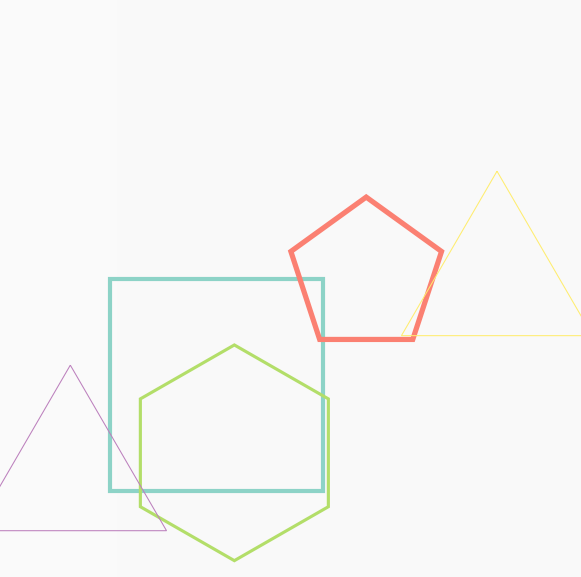[{"shape": "square", "thickness": 2, "radius": 0.92, "center": [0.372, 0.333]}, {"shape": "pentagon", "thickness": 2.5, "radius": 0.68, "center": [0.63, 0.522]}, {"shape": "hexagon", "thickness": 1.5, "radius": 0.93, "center": [0.403, 0.215]}, {"shape": "triangle", "thickness": 0.5, "radius": 0.96, "center": [0.121, 0.176]}, {"shape": "triangle", "thickness": 0.5, "radius": 0.95, "center": [0.855, 0.513]}]